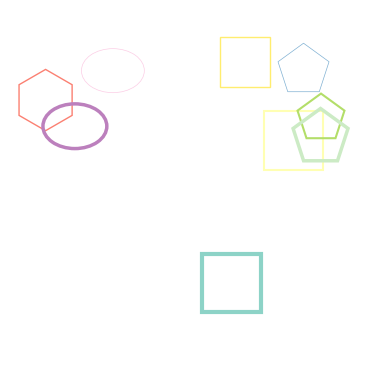[{"shape": "square", "thickness": 3, "radius": 0.38, "center": [0.601, 0.265]}, {"shape": "square", "thickness": 1.5, "radius": 0.38, "center": [0.762, 0.634]}, {"shape": "hexagon", "thickness": 1, "radius": 0.4, "center": [0.118, 0.74]}, {"shape": "pentagon", "thickness": 0.5, "radius": 0.35, "center": [0.788, 0.818]}, {"shape": "pentagon", "thickness": 1.5, "radius": 0.32, "center": [0.834, 0.693]}, {"shape": "oval", "thickness": 0.5, "radius": 0.41, "center": [0.293, 0.816]}, {"shape": "oval", "thickness": 2.5, "radius": 0.41, "center": [0.195, 0.672]}, {"shape": "pentagon", "thickness": 2.5, "radius": 0.38, "center": [0.833, 0.643]}, {"shape": "square", "thickness": 1, "radius": 0.32, "center": [0.637, 0.839]}]